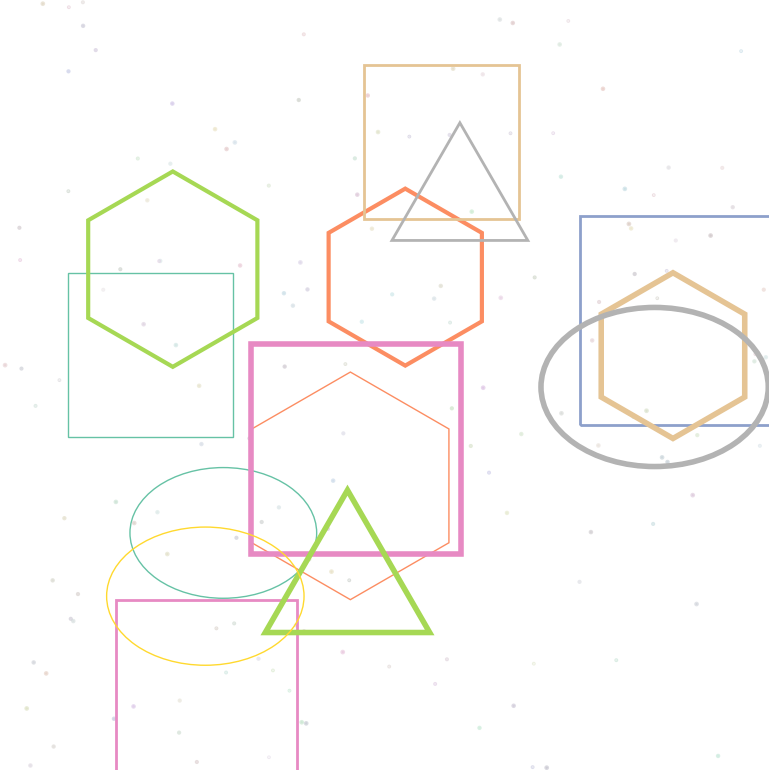[{"shape": "square", "thickness": 0.5, "radius": 0.53, "center": [0.195, 0.539]}, {"shape": "oval", "thickness": 0.5, "radius": 0.61, "center": [0.29, 0.308]}, {"shape": "hexagon", "thickness": 1.5, "radius": 0.57, "center": [0.526, 0.64]}, {"shape": "hexagon", "thickness": 0.5, "radius": 0.74, "center": [0.455, 0.369]}, {"shape": "square", "thickness": 1, "radius": 0.68, "center": [0.889, 0.584]}, {"shape": "square", "thickness": 1, "radius": 0.59, "center": [0.268, 0.104]}, {"shape": "square", "thickness": 2, "radius": 0.68, "center": [0.462, 0.417]}, {"shape": "hexagon", "thickness": 1.5, "radius": 0.63, "center": [0.224, 0.65]}, {"shape": "triangle", "thickness": 2, "radius": 0.62, "center": [0.451, 0.24]}, {"shape": "oval", "thickness": 0.5, "radius": 0.64, "center": [0.267, 0.226]}, {"shape": "square", "thickness": 1, "radius": 0.5, "center": [0.574, 0.816]}, {"shape": "hexagon", "thickness": 2, "radius": 0.54, "center": [0.874, 0.538]}, {"shape": "triangle", "thickness": 1, "radius": 0.51, "center": [0.597, 0.739]}, {"shape": "oval", "thickness": 2, "radius": 0.74, "center": [0.85, 0.497]}]